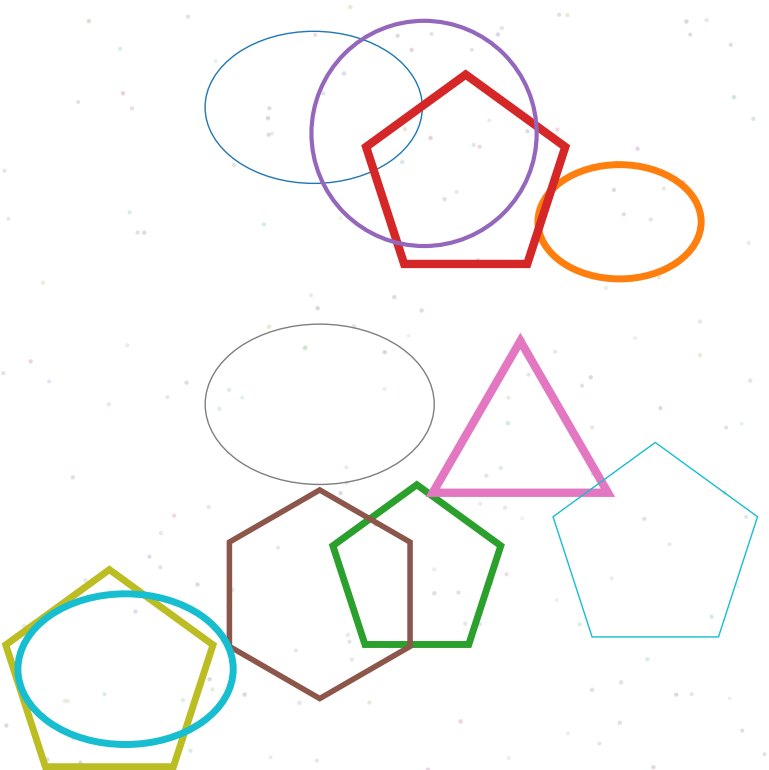[{"shape": "oval", "thickness": 0.5, "radius": 0.71, "center": [0.407, 0.861]}, {"shape": "oval", "thickness": 2.5, "radius": 0.53, "center": [0.805, 0.712]}, {"shape": "pentagon", "thickness": 2.5, "radius": 0.57, "center": [0.541, 0.256]}, {"shape": "pentagon", "thickness": 3, "radius": 0.68, "center": [0.605, 0.767]}, {"shape": "circle", "thickness": 1.5, "radius": 0.73, "center": [0.551, 0.827]}, {"shape": "hexagon", "thickness": 2, "radius": 0.68, "center": [0.415, 0.228]}, {"shape": "triangle", "thickness": 3, "radius": 0.66, "center": [0.676, 0.426]}, {"shape": "oval", "thickness": 0.5, "radius": 0.74, "center": [0.415, 0.475]}, {"shape": "pentagon", "thickness": 2.5, "radius": 0.71, "center": [0.142, 0.119]}, {"shape": "pentagon", "thickness": 0.5, "radius": 0.7, "center": [0.851, 0.286]}, {"shape": "oval", "thickness": 2.5, "radius": 0.7, "center": [0.163, 0.131]}]